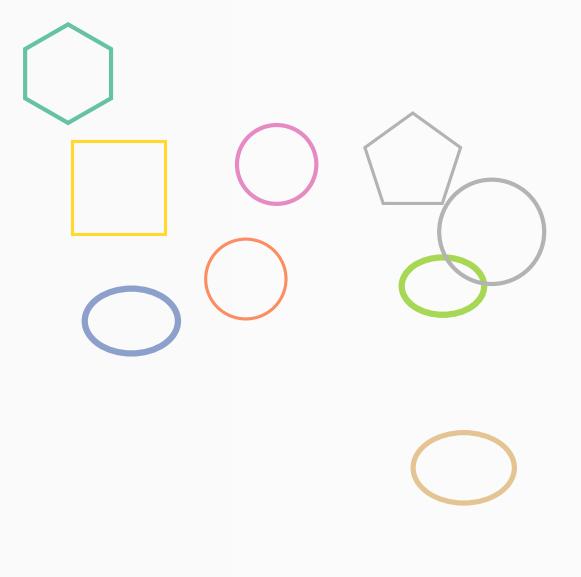[{"shape": "hexagon", "thickness": 2, "radius": 0.43, "center": [0.117, 0.872]}, {"shape": "circle", "thickness": 1.5, "radius": 0.35, "center": [0.423, 0.516]}, {"shape": "oval", "thickness": 3, "radius": 0.4, "center": [0.226, 0.443]}, {"shape": "circle", "thickness": 2, "radius": 0.34, "center": [0.476, 0.714]}, {"shape": "oval", "thickness": 3, "radius": 0.35, "center": [0.762, 0.504]}, {"shape": "square", "thickness": 1.5, "radius": 0.4, "center": [0.205, 0.675]}, {"shape": "oval", "thickness": 2.5, "radius": 0.44, "center": [0.798, 0.189]}, {"shape": "pentagon", "thickness": 1.5, "radius": 0.43, "center": [0.71, 0.717]}, {"shape": "circle", "thickness": 2, "radius": 0.45, "center": [0.846, 0.598]}]